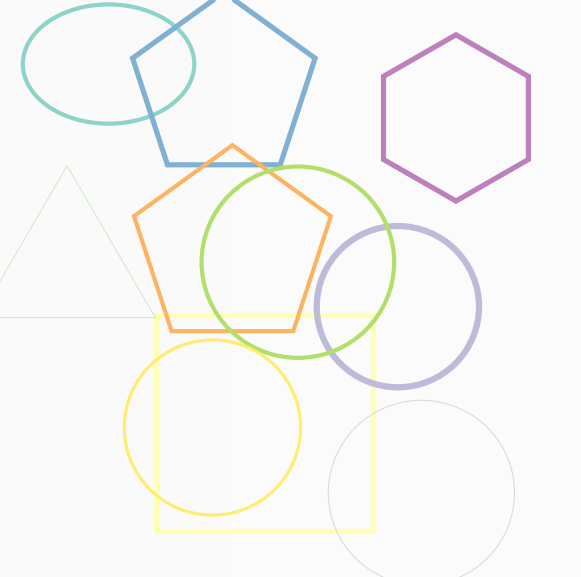[{"shape": "oval", "thickness": 2, "radius": 0.74, "center": [0.187, 0.888]}, {"shape": "square", "thickness": 2.5, "radius": 0.93, "center": [0.455, 0.266]}, {"shape": "circle", "thickness": 3, "radius": 0.7, "center": [0.684, 0.468]}, {"shape": "pentagon", "thickness": 2.5, "radius": 0.83, "center": [0.385, 0.847]}, {"shape": "pentagon", "thickness": 2, "radius": 0.89, "center": [0.4, 0.57]}, {"shape": "circle", "thickness": 2, "radius": 0.83, "center": [0.512, 0.545]}, {"shape": "circle", "thickness": 0.5, "radius": 0.8, "center": [0.725, 0.146]}, {"shape": "hexagon", "thickness": 2.5, "radius": 0.72, "center": [0.784, 0.795]}, {"shape": "triangle", "thickness": 0.5, "radius": 0.88, "center": [0.115, 0.537]}, {"shape": "circle", "thickness": 1.5, "radius": 0.76, "center": [0.365, 0.259]}]